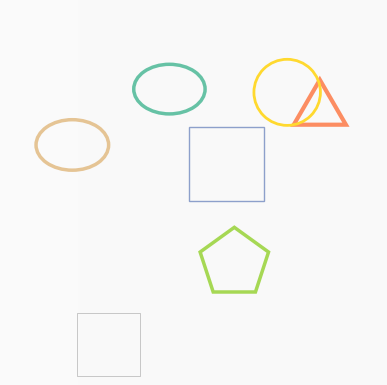[{"shape": "oval", "thickness": 2.5, "radius": 0.46, "center": [0.437, 0.769]}, {"shape": "triangle", "thickness": 3, "radius": 0.39, "center": [0.825, 0.715]}, {"shape": "square", "thickness": 1, "radius": 0.48, "center": [0.584, 0.573]}, {"shape": "pentagon", "thickness": 2.5, "radius": 0.46, "center": [0.605, 0.317]}, {"shape": "circle", "thickness": 2, "radius": 0.43, "center": [0.741, 0.76]}, {"shape": "oval", "thickness": 2.5, "radius": 0.47, "center": [0.187, 0.624]}, {"shape": "square", "thickness": 0.5, "radius": 0.41, "center": [0.28, 0.106]}]